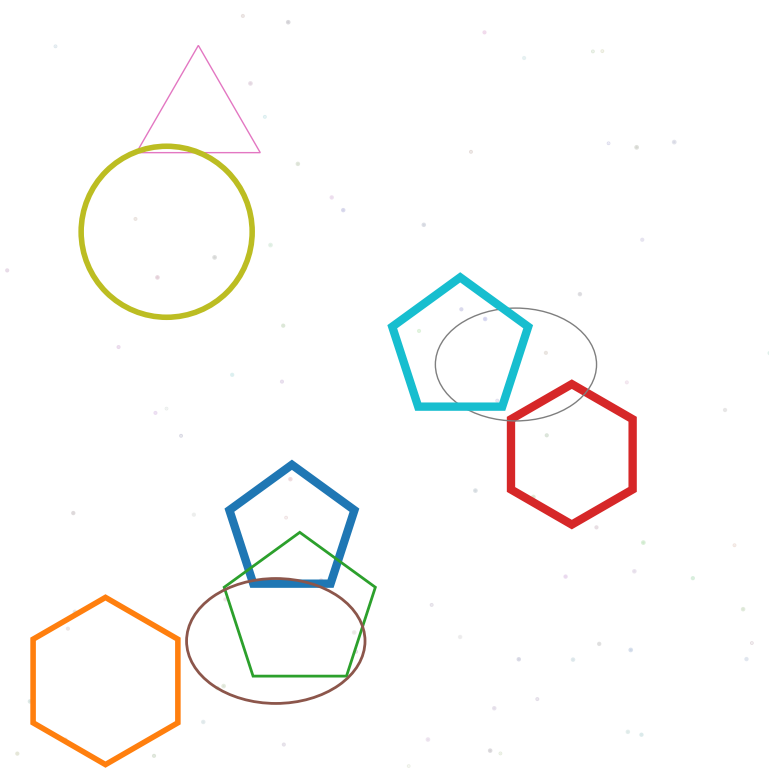[{"shape": "pentagon", "thickness": 3, "radius": 0.43, "center": [0.379, 0.311]}, {"shape": "hexagon", "thickness": 2, "radius": 0.54, "center": [0.137, 0.116]}, {"shape": "pentagon", "thickness": 1, "radius": 0.52, "center": [0.389, 0.205]}, {"shape": "hexagon", "thickness": 3, "radius": 0.46, "center": [0.743, 0.41]}, {"shape": "oval", "thickness": 1, "radius": 0.58, "center": [0.358, 0.168]}, {"shape": "triangle", "thickness": 0.5, "radius": 0.46, "center": [0.258, 0.848]}, {"shape": "oval", "thickness": 0.5, "radius": 0.52, "center": [0.67, 0.527]}, {"shape": "circle", "thickness": 2, "radius": 0.56, "center": [0.216, 0.699]}, {"shape": "pentagon", "thickness": 3, "radius": 0.46, "center": [0.598, 0.547]}]